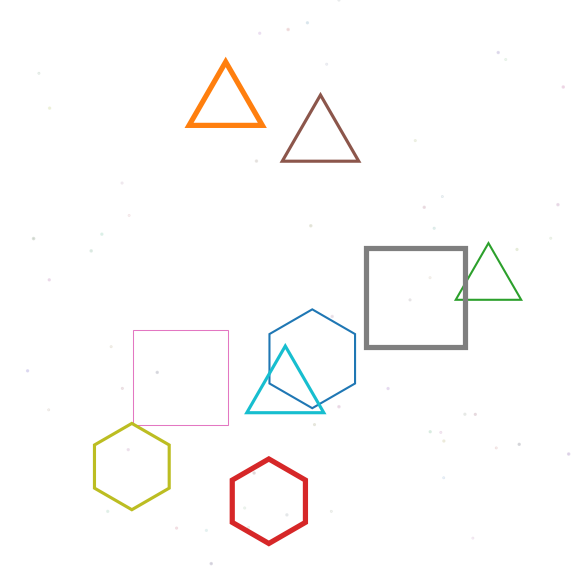[{"shape": "hexagon", "thickness": 1, "radius": 0.43, "center": [0.541, 0.378]}, {"shape": "triangle", "thickness": 2.5, "radius": 0.37, "center": [0.391, 0.819]}, {"shape": "triangle", "thickness": 1, "radius": 0.33, "center": [0.846, 0.513]}, {"shape": "hexagon", "thickness": 2.5, "radius": 0.37, "center": [0.466, 0.131]}, {"shape": "triangle", "thickness": 1.5, "radius": 0.38, "center": [0.555, 0.758]}, {"shape": "square", "thickness": 0.5, "radius": 0.41, "center": [0.313, 0.346]}, {"shape": "square", "thickness": 2.5, "radius": 0.43, "center": [0.72, 0.485]}, {"shape": "hexagon", "thickness": 1.5, "radius": 0.37, "center": [0.228, 0.191]}, {"shape": "triangle", "thickness": 1.5, "radius": 0.38, "center": [0.494, 0.323]}]